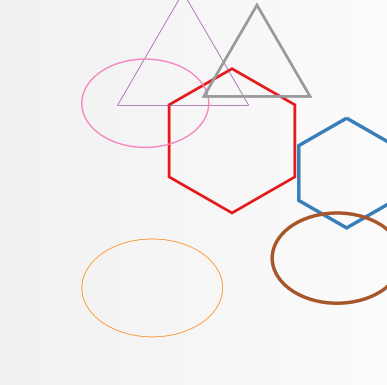[{"shape": "hexagon", "thickness": 2, "radius": 0.94, "center": [0.599, 0.634]}, {"shape": "hexagon", "thickness": 2.5, "radius": 0.71, "center": [0.895, 0.551]}, {"shape": "triangle", "thickness": 0.5, "radius": 0.98, "center": [0.473, 0.824]}, {"shape": "oval", "thickness": 0.5, "radius": 0.91, "center": [0.393, 0.252]}, {"shape": "oval", "thickness": 2.5, "radius": 0.84, "center": [0.87, 0.33]}, {"shape": "oval", "thickness": 1, "radius": 0.82, "center": [0.375, 0.732]}, {"shape": "triangle", "thickness": 2, "radius": 0.79, "center": [0.663, 0.829]}]